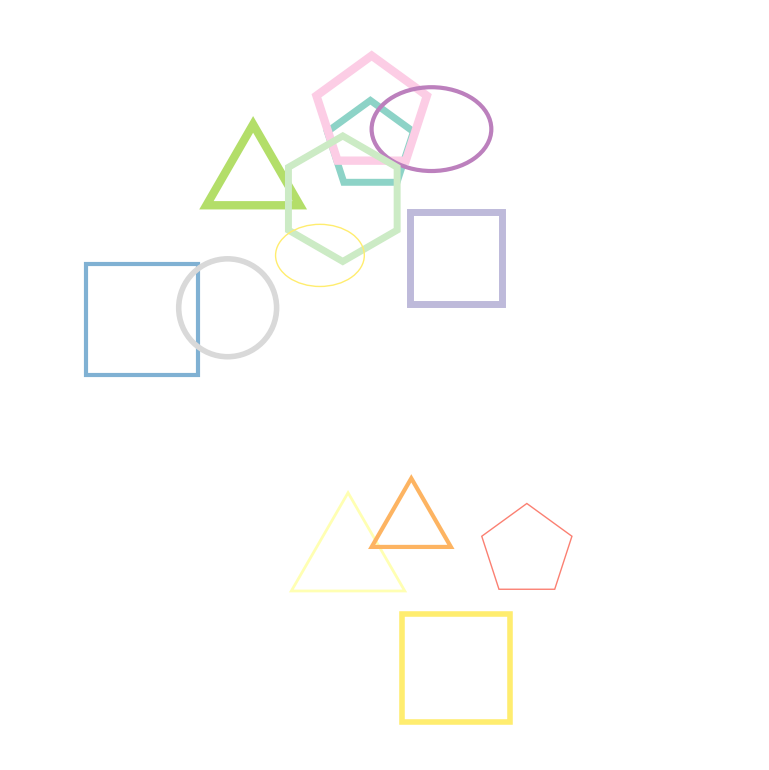[{"shape": "pentagon", "thickness": 2.5, "radius": 0.29, "center": [0.481, 0.811]}, {"shape": "triangle", "thickness": 1, "radius": 0.43, "center": [0.452, 0.275]}, {"shape": "square", "thickness": 2.5, "radius": 0.3, "center": [0.592, 0.665]}, {"shape": "pentagon", "thickness": 0.5, "radius": 0.31, "center": [0.684, 0.285]}, {"shape": "square", "thickness": 1.5, "radius": 0.36, "center": [0.184, 0.585]}, {"shape": "triangle", "thickness": 1.5, "radius": 0.3, "center": [0.534, 0.319]}, {"shape": "triangle", "thickness": 3, "radius": 0.35, "center": [0.329, 0.768]}, {"shape": "pentagon", "thickness": 3, "radius": 0.38, "center": [0.483, 0.852]}, {"shape": "circle", "thickness": 2, "radius": 0.32, "center": [0.296, 0.6]}, {"shape": "oval", "thickness": 1.5, "radius": 0.39, "center": [0.56, 0.832]}, {"shape": "hexagon", "thickness": 2.5, "radius": 0.41, "center": [0.445, 0.742]}, {"shape": "oval", "thickness": 0.5, "radius": 0.29, "center": [0.416, 0.668]}, {"shape": "square", "thickness": 2, "radius": 0.35, "center": [0.592, 0.132]}]